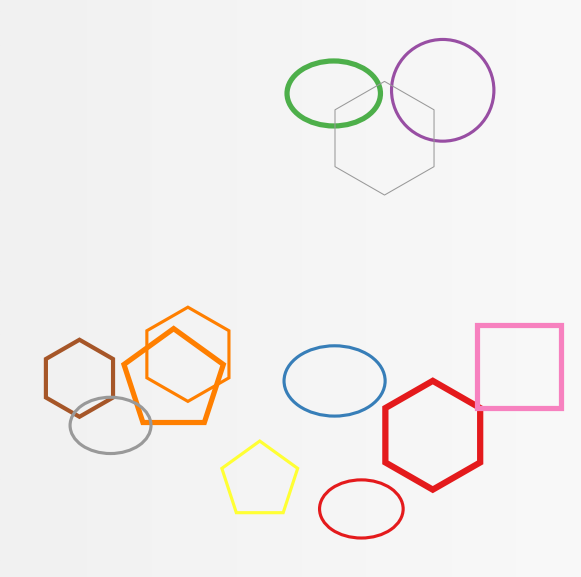[{"shape": "hexagon", "thickness": 3, "radius": 0.47, "center": [0.745, 0.245]}, {"shape": "oval", "thickness": 1.5, "radius": 0.36, "center": [0.622, 0.118]}, {"shape": "oval", "thickness": 1.5, "radius": 0.43, "center": [0.576, 0.339]}, {"shape": "oval", "thickness": 2.5, "radius": 0.4, "center": [0.574, 0.837]}, {"shape": "circle", "thickness": 1.5, "radius": 0.44, "center": [0.762, 0.843]}, {"shape": "hexagon", "thickness": 1.5, "radius": 0.41, "center": [0.323, 0.386]}, {"shape": "pentagon", "thickness": 2.5, "radius": 0.45, "center": [0.299, 0.34]}, {"shape": "pentagon", "thickness": 1.5, "radius": 0.34, "center": [0.447, 0.167]}, {"shape": "hexagon", "thickness": 2, "radius": 0.33, "center": [0.137, 0.344]}, {"shape": "square", "thickness": 2.5, "radius": 0.36, "center": [0.892, 0.365]}, {"shape": "hexagon", "thickness": 0.5, "radius": 0.49, "center": [0.662, 0.76]}, {"shape": "oval", "thickness": 1.5, "radius": 0.35, "center": [0.19, 0.263]}]